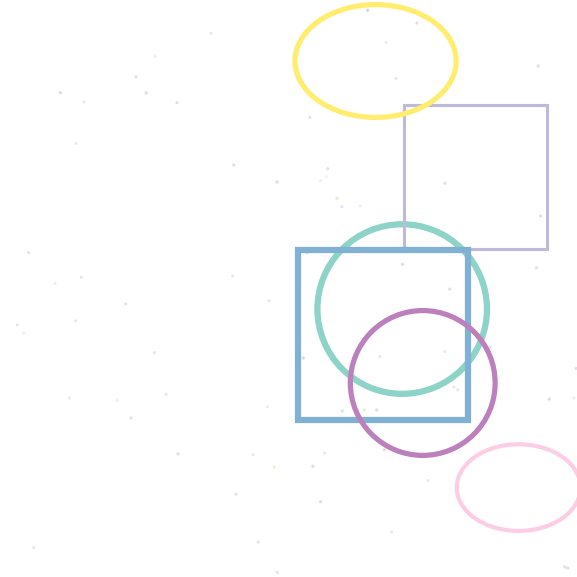[{"shape": "circle", "thickness": 3, "radius": 0.73, "center": [0.696, 0.464]}, {"shape": "square", "thickness": 1.5, "radius": 0.62, "center": [0.823, 0.693]}, {"shape": "square", "thickness": 3, "radius": 0.73, "center": [0.663, 0.419]}, {"shape": "oval", "thickness": 2, "radius": 0.54, "center": [0.898, 0.155]}, {"shape": "circle", "thickness": 2.5, "radius": 0.63, "center": [0.732, 0.336]}, {"shape": "oval", "thickness": 2.5, "radius": 0.7, "center": [0.65, 0.893]}]